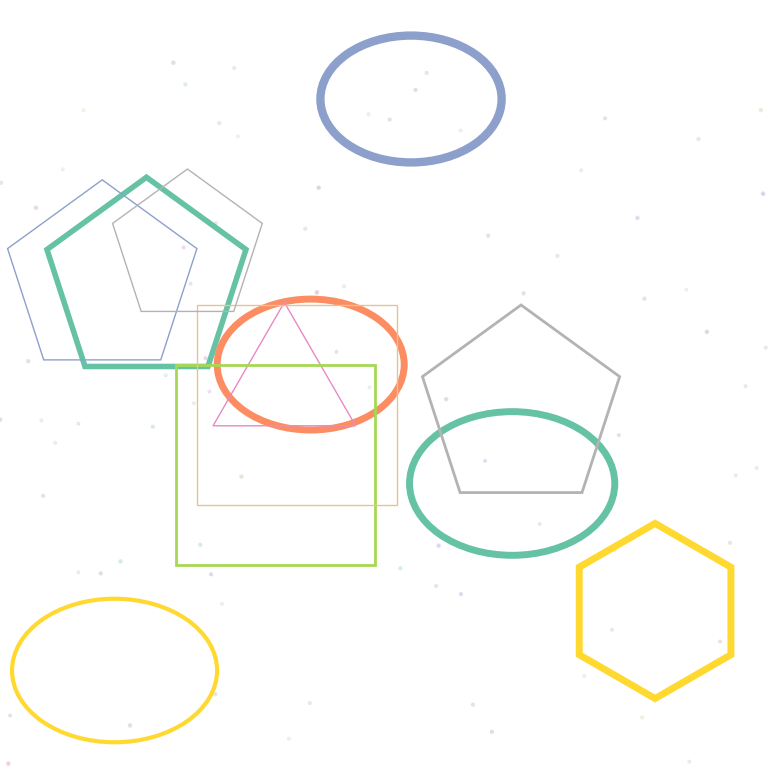[{"shape": "pentagon", "thickness": 2, "radius": 0.68, "center": [0.19, 0.634]}, {"shape": "oval", "thickness": 2.5, "radius": 0.67, "center": [0.665, 0.372]}, {"shape": "oval", "thickness": 2.5, "radius": 0.61, "center": [0.404, 0.527]}, {"shape": "pentagon", "thickness": 0.5, "radius": 0.65, "center": [0.133, 0.637]}, {"shape": "oval", "thickness": 3, "radius": 0.59, "center": [0.534, 0.871]}, {"shape": "triangle", "thickness": 0.5, "radius": 0.53, "center": [0.369, 0.5]}, {"shape": "square", "thickness": 1, "radius": 0.65, "center": [0.357, 0.396]}, {"shape": "hexagon", "thickness": 2.5, "radius": 0.57, "center": [0.851, 0.207]}, {"shape": "oval", "thickness": 1.5, "radius": 0.67, "center": [0.149, 0.129]}, {"shape": "square", "thickness": 0.5, "radius": 0.65, "center": [0.386, 0.474]}, {"shape": "pentagon", "thickness": 0.5, "radius": 0.51, "center": [0.243, 0.678]}, {"shape": "pentagon", "thickness": 1, "radius": 0.67, "center": [0.677, 0.469]}]